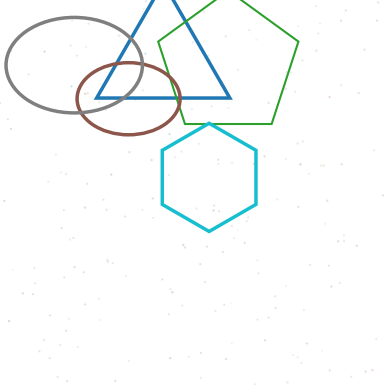[{"shape": "triangle", "thickness": 2.5, "radius": 1.0, "center": [0.424, 0.845]}, {"shape": "pentagon", "thickness": 1.5, "radius": 0.96, "center": [0.593, 0.833]}, {"shape": "oval", "thickness": 2.5, "radius": 0.67, "center": [0.334, 0.744]}, {"shape": "oval", "thickness": 2.5, "radius": 0.89, "center": [0.193, 0.831]}, {"shape": "hexagon", "thickness": 2.5, "radius": 0.7, "center": [0.543, 0.539]}]